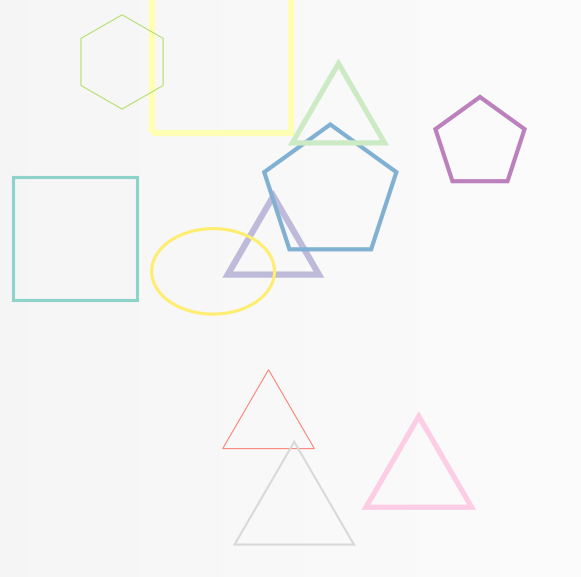[{"shape": "square", "thickness": 1.5, "radius": 0.53, "center": [0.128, 0.586]}, {"shape": "square", "thickness": 3, "radius": 0.6, "center": [0.382, 0.888]}, {"shape": "triangle", "thickness": 3, "radius": 0.45, "center": [0.47, 0.569]}, {"shape": "triangle", "thickness": 0.5, "radius": 0.46, "center": [0.462, 0.268]}, {"shape": "pentagon", "thickness": 2, "radius": 0.6, "center": [0.568, 0.664]}, {"shape": "hexagon", "thickness": 0.5, "radius": 0.41, "center": [0.21, 0.892]}, {"shape": "triangle", "thickness": 2.5, "radius": 0.52, "center": [0.721, 0.173]}, {"shape": "triangle", "thickness": 1, "radius": 0.59, "center": [0.506, 0.115]}, {"shape": "pentagon", "thickness": 2, "radius": 0.4, "center": [0.826, 0.751]}, {"shape": "triangle", "thickness": 2.5, "radius": 0.46, "center": [0.582, 0.798]}, {"shape": "oval", "thickness": 1.5, "radius": 0.53, "center": [0.367, 0.529]}]